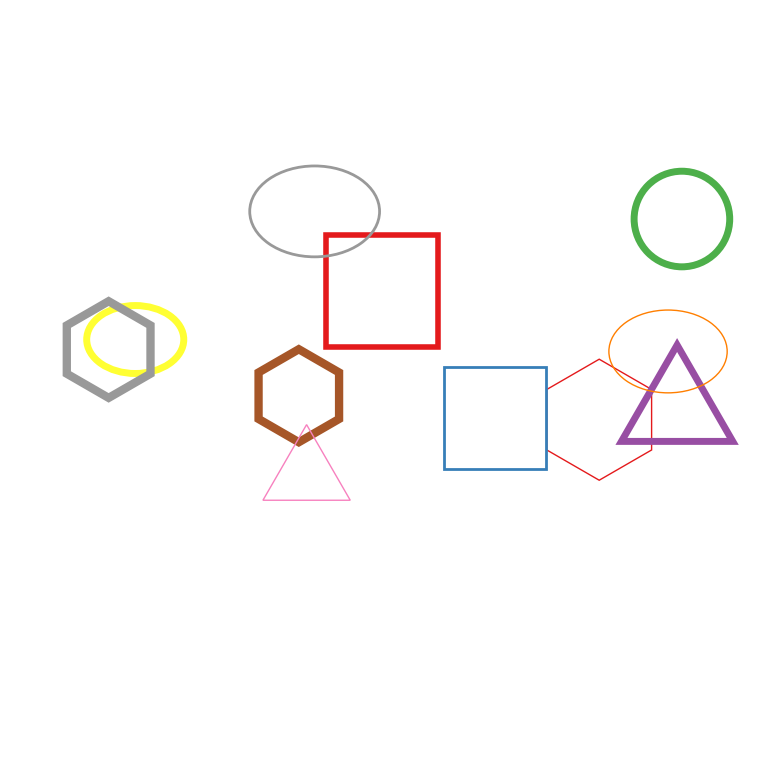[{"shape": "square", "thickness": 2, "radius": 0.36, "center": [0.496, 0.622]}, {"shape": "hexagon", "thickness": 0.5, "radius": 0.39, "center": [0.778, 0.455]}, {"shape": "square", "thickness": 1, "radius": 0.33, "center": [0.643, 0.457]}, {"shape": "circle", "thickness": 2.5, "radius": 0.31, "center": [0.886, 0.716]}, {"shape": "triangle", "thickness": 2.5, "radius": 0.42, "center": [0.879, 0.468]}, {"shape": "oval", "thickness": 0.5, "radius": 0.38, "center": [0.868, 0.544]}, {"shape": "oval", "thickness": 2.5, "radius": 0.32, "center": [0.176, 0.559]}, {"shape": "hexagon", "thickness": 3, "radius": 0.3, "center": [0.388, 0.486]}, {"shape": "triangle", "thickness": 0.5, "radius": 0.33, "center": [0.398, 0.383]}, {"shape": "oval", "thickness": 1, "radius": 0.42, "center": [0.409, 0.725]}, {"shape": "hexagon", "thickness": 3, "radius": 0.31, "center": [0.141, 0.546]}]